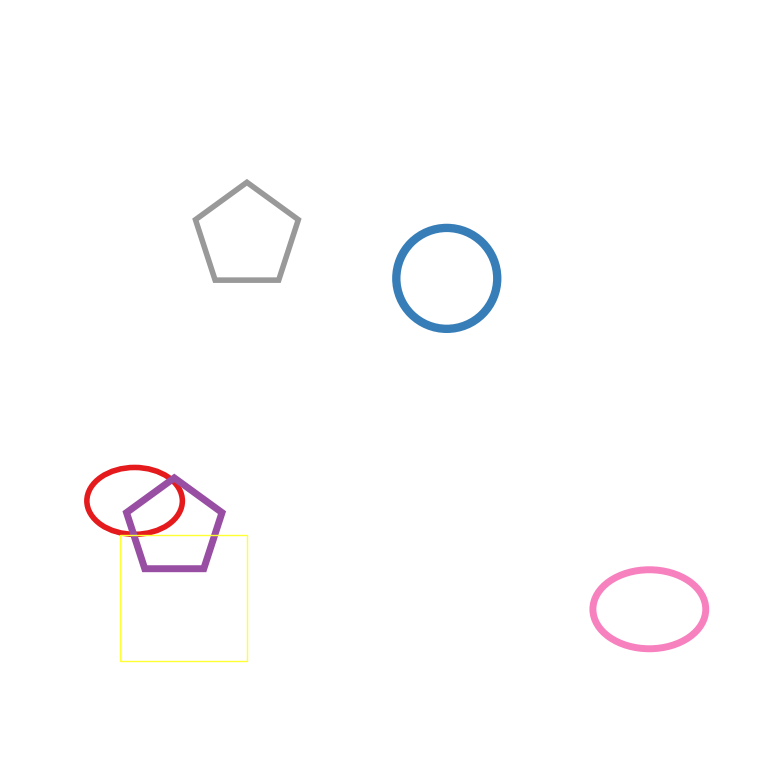[{"shape": "oval", "thickness": 2, "radius": 0.31, "center": [0.175, 0.349]}, {"shape": "circle", "thickness": 3, "radius": 0.33, "center": [0.58, 0.638]}, {"shape": "pentagon", "thickness": 2.5, "radius": 0.33, "center": [0.226, 0.314]}, {"shape": "square", "thickness": 0.5, "radius": 0.41, "center": [0.238, 0.223]}, {"shape": "oval", "thickness": 2.5, "radius": 0.37, "center": [0.843, 0.209]}, {"shape": "pentagon", "thickness": 2, "radius": 0.35, "center": [0.321, 0.693]}]